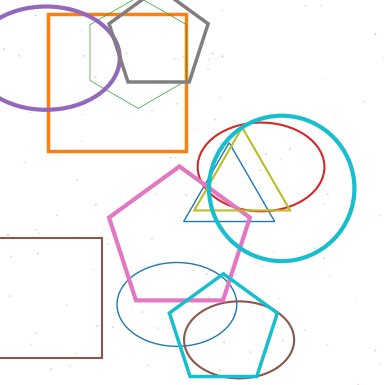[{"shape": "oval", "thickness": 1, "radius": 0.78, "center": [0.459, 0.209]}, {"shape": "triangle", "thickness": 1, "radius": 0.68, "center": [0.595, 0.493]}, {"shape": "square", "thickness": 2.5, "radius": 0.89, "center": [0.303, 0.786]}, {"shape": "hexagon", "thickness": 0.5, "radius": 0.72, "center": [0.359, 0.863]}, {"shape": "oval", "thickness": 1.5, "radius": 0.82, "center": [0.678, 0.566]}, {"shape": "oval", "thickness": 3, "radius": 0.96, "center": [0.119, 0.849]}, {"shape": "oval", "thickness": 1.5, "radius": 0.71, "center": [0.621, 0.117]}, {"shape": "square", "thickness": 1.5, "radius": 0.78, "center": [0.11, 0.227]}, {"shape": "pentagon", "thickness": 3, "radius": 0.96, "center": [0.466, 0.375]}, {"shape": "pentagon", "thickness": 2.5, "radius": 0.68, "center": [0.412, 0.896]}, {"shape": "triangle", "thickness": 1.5, "radius": 0.72, "center": [0.629, 0.525]}, {"shape": "pentagon", "thickness": 2.5, "radius": 0.74, "center": [0.58, 0.141]}, {"shape": "circle", "thickness": 3, "radius": 0.94, "center": [0.732, 0.511]}]